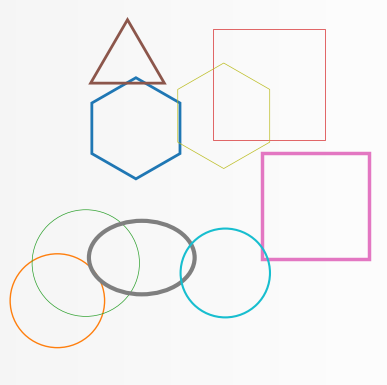[{"shape": "hexagon", "thickness": 2, "radius": 0.66, "center": [0.351, 0.667]}, {"shape": "circle", "thickness": 1, "radius": 0.61, "center": [0.148, 0.219]}, {"shape": "circle", "thickness": 0.5, "radius": 0.69, "center": [0.221, 0.317]}, {"shape": "square", "thickness": 0.5, "radius": 0.72, "center": [0.694, 0.781]}, {"shape": "triangle", "thickness": 2, "radius": 0.55, "center": [0.329, 0.839]}, {"shape": "square", "thickness": 2.5, "radius": 0.69, "center": [0.815, 0.465]}, {"shape": "oval", "thickness": 3, "radius": 0.68, "center": [0.366, 0.331]}, {"shape": "hexagon", "thickness": 0.5, "radius": 0.69, "center": [0.577, 0.699]}, {"shape": "circle", "thickness": 1.5, "radius": 0.58, "center": [0.581, 0.291]}]